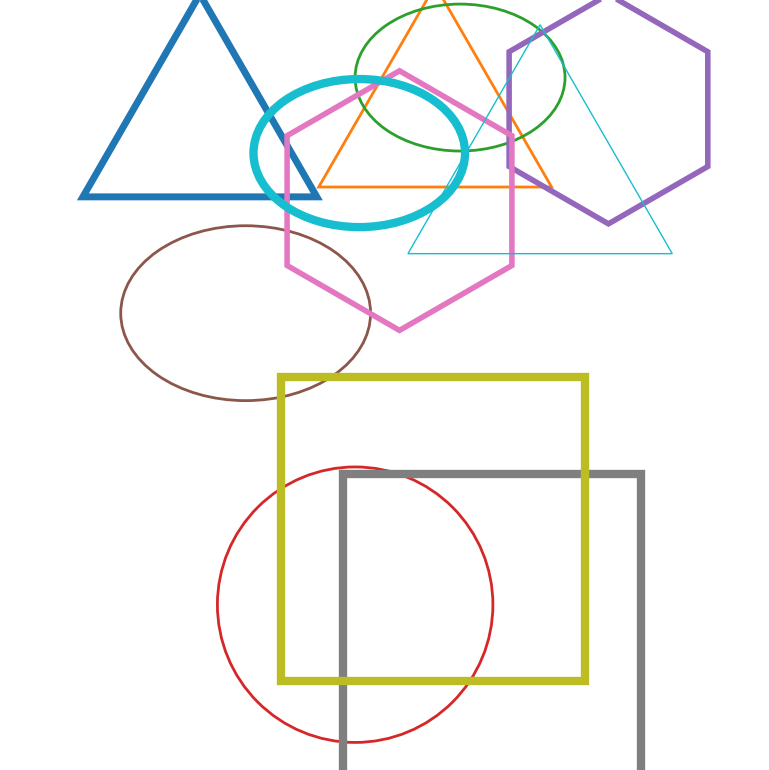[{"shape": "triangle", "thickness": 2.5, "radius": 0.88, "center": [0.26, 0.832]}, {"shape": "triangle", "thickness": 1, "radius": 0.87, "center": [0.565, 0.844]}, {"shape": "oval", "thickness": 1, "radius": 0.68, "center": [0.597, 0.899]}, {"shape": "circle", "thickness": 1, "radius": 0.89, "center": [0.461, 0.215]}, {"shape": "hexagon", "thickness": 2, "radius": 0.74, "center": [0.79, 0.858]}, {"shape": "oval", "thickness": 1, "radius": 0.81, "center": [0.319, 0.593]}, {"shape": "hexagon", "thickness": 2, "radius": 0.84, "center": [0.519, 0.739]}, {"shape": "square", "thickness": 3, "radius": 0.97, "center": [0.639, 0.191]}, {"shape": "square", "thickness": 3, "radius": 0.99, "center": [0.562, 0.313]}, {"shape": "triangle", "thickness": 0.5, "radius": 0.99, "center": [0.701, 0.77]}, {"shape": "oval", "thickness": 3, "radius": 0.69, "center": [0.467, 0.801]}]